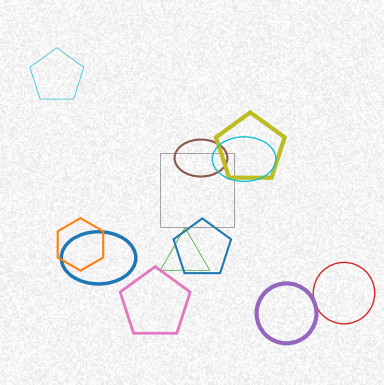[{"shape": "pentagon", "thickness": 1.5, "radius": 0.39, "center": [0.525, 0.354]}, {"shape": "oval", "thickness": 2.5, "radius": 0.48, "center": [0.256, 0.33]}, {"shape": "hexagon", "thickness": 1.5, "radius": 0.34, "center": [0.209, 0.365]}, {"shape": "triangle", "thickness": 0.5, "radius": 0.37, "center": [0.48, 0.335]}, {"shape": "circle", "thickness": 1, "radius": 0.4, "center": [0.894, 0.239]}, {"shape": "circle", "thickness": 3, "radius": 0.39, "center": [0.744, 0.186]}, {"shape": "oval", "thickness": 1.5, "radius": 0.34, "center": [0.522, 0.59]}, {"shape": "pentagon", "thickness": 2, "radius": 0.48, "center": [0.403, 0.212]}, {"shape": "square", "thickness": 0.5, "radius": 0.48, "center": [0.513, 0.506]}, {"shape": "pentagon", "thickness": 3, "radius": 0.47, "center": [0.65, 0.614]}, {"shape": "oval", "thickness": 1, "radius": 0.41, "center": [0.634, 0.587]}, {"shape": "pentagon", "thickness": 0.5, "radius": 0.37, "center": [0.148, 0.802]}]